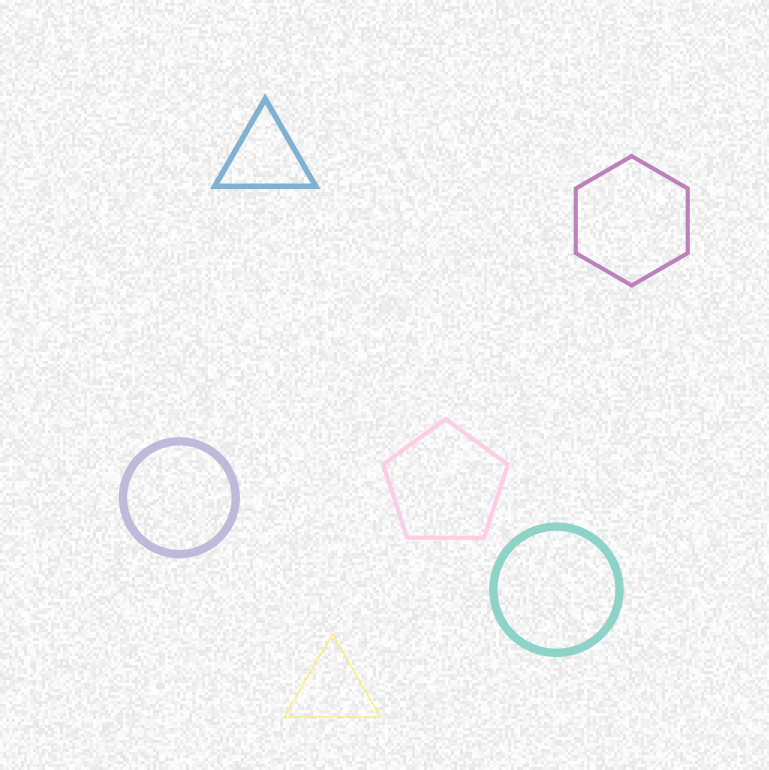[{"shape": "circle", "thickness": 3, "radius": 0.41, "center": [0.723, 0.234]}, {"shape": "circle", "thickness": 3, "radius": 0.37, "center": [0.233, 0.354]}, {"shape": "triangle", "thickness": 2, "radius": 0.38, "center": [0.344, 0.796]}, {"shape": "pentagon", "thickness": 1.5, "radius": 0.43, "center": [0.579, 0.371]}, {"shape": "hexagon", "thickness": 1.5, "radius": 0.42, "center": [0.82, 0.713]}, {"shape": "triangle", "thickness": 0.5, "radius": 0.36, "center": [0.432, 0.105]}]